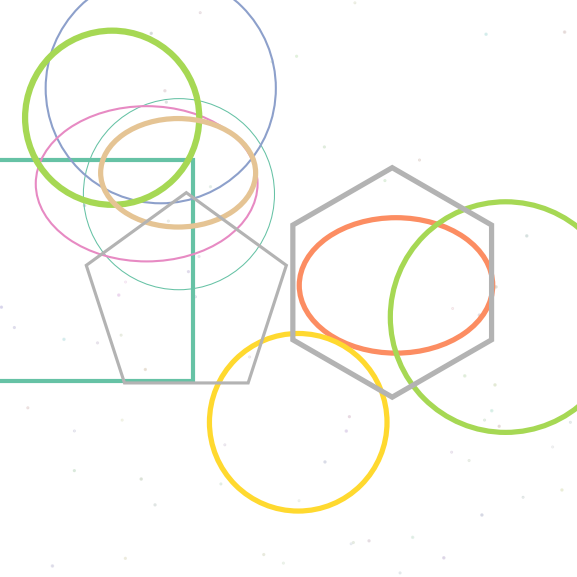[{"shape": "square", "thickness": 2, "radius": 0.96, "center": [0.144, 0.531]}, {"shape": "circle", "thickness": 0.5, "radius": 0.83, "center": [0.31, 0.663]}, {"shape": "oval", "thickness": 2.5, "radius": 0.84, "center": [0.686, 0.505]}, {"shape": "circle", "thickness": 1, "radius": 1.0, "center": [0.278, 0.846]}, {"shape": "oval", "thickness": 1, "radius": 0.96, "center": [0.254, 0.681]}, {"shape": "circle", "thickness": 3, "radius": 0.75, "center": [0.194, 0.795]}, {"shape": "circle", "thickness": 2.5, "radius": 1.0, "center": [0.876, 0.45]}, {"shape": "circle", "thickness": 2.5, "radius": 0.77, "center": [0.516, 0.268]}, {"shape": "oval", "thickness": 2.5, "radius": 0.67, "center": [0.308, 0.7]}, {"shape": "pentagon", "thickness": 1.5, "radius": 0.91, "center": [0.323, 0.483]}, {"shape": "hexagon", "thickness": 2.5, "radius": 0.99, "center": [0.679, 0.51]}]